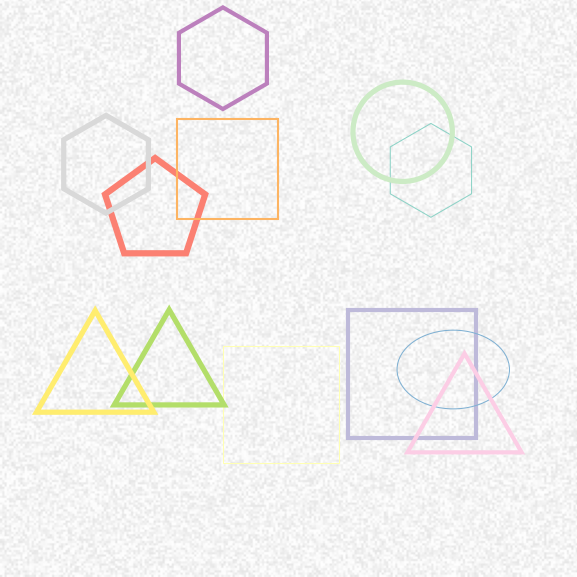[{"shape": "hexagon", "thickness": 0.5, "radius": 0.41, "center": [0.746, 0.704]}, {"shape": "square", "thickness": 0.5, "radius": 0.5, "center": [0.487, 0.298]}, {"shape": "square", "thickness": 2, "radius": 0.55, "center": [0.713, 0.351]}, {"shape": "pentagon", "thickness": 3, "radius": 0.46, "center": [0.269, 0.634]}, {"shape": "oval", "thickness": 0.5, "radius": 0.49, "center": [0.785, 0.359]}, {"shape": "square", "thickness": 1, "radius": 0.43, "center": [0.394, 0.706]}, {"shape": "triangle", "thickness": 2.5, "radius": 0.55, "center": [0.293, 0.353]}, {"shape": "triangle", "thickness": 2, "radius": 0.57, "center": [0.804, 0.273]}, {"shape": "hexagon", "thickness": 2.5, "radius": 0.42, "center": [0.184, 0.715]}, {"shape": "hexagon", "thickness": 2, "radius": 0.44, "center": [0.386, 0.898]}, {"shape": "circle", "thickness": 2.5, "radius": 0.43, "center": [0.697, 0.771]}, {"shape": "triangle", "thickness": 2.5, "radius": 0.59, "center": [0.165, 0.344]}]